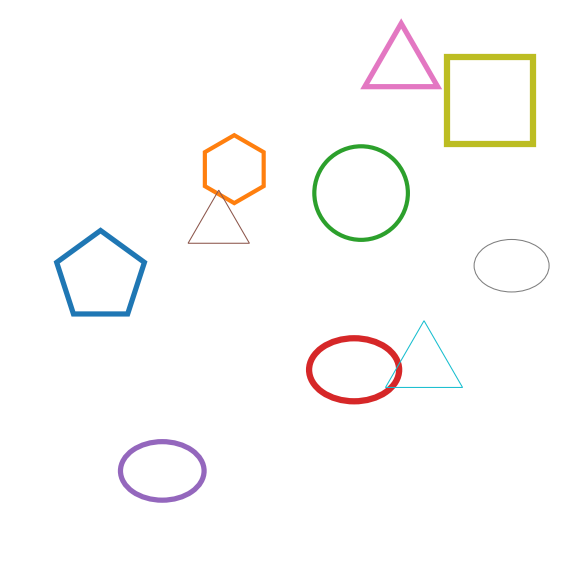[{"shape": "pentagon", "thickness": 2.5, "radius": 0.4, "center": [0.174, 0.52]}, {"shape": "hexagon", "thickness": 2, "radius": 0.29, "center": [0.406, 0.706]}, {"shape": "circle", "thickness": 2, "radius": 0.41, "center": [0.625, 0.665]}, {"shape": "oval", "thickness": 3, "radius": 0.39, "center": [0.613, 0.359]}, {"shape": "oval", "thickness": 2.5, "radius": 0.36, "center": [0.281, 0.184]}, {"shape": "triangle", "thickness": 0.5, "radius": 0.31, "center": [0.379, 0.609]}, {"shape": "triangle", "thickness": 2.5, "radius": 0.36, "center": [0.695, 0.886]}, {"shape": "oval", "thickness": 0.5, "radius": 0.32, "center": [0.886, 0.539]}, {"shape": "square", "thickness": 3, "radius": 0.38, "center": [0.848, 0.825]}, {"shape": "triangle", "thickness": 0.5, "radius": 0.39, "center": [0.734, 0.367]}]